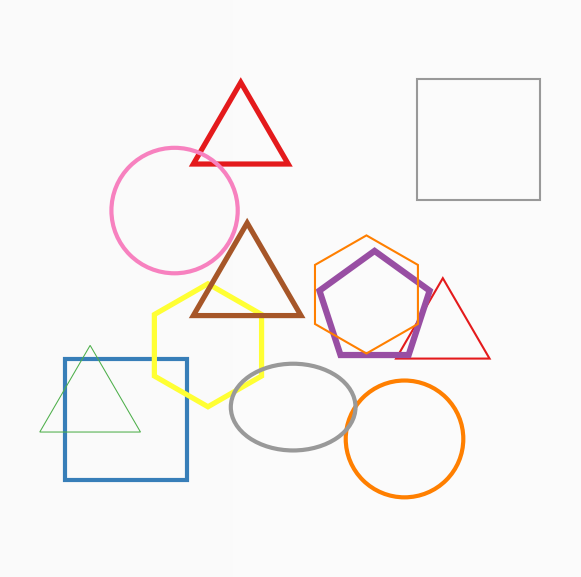[{"shape": "triangle", "thickness": 2.5, "radius": 0.47, "center": [0.414, 0.762]}, {"shape": "triangle", "thickness": 1, "radius": 0.46, "center": [0.762, 0.425]}, {"shape": "square", "thickness": 2, "radius": 0.53, "center": [0.217, 0.273]}, {"shape": "triangle", "thickness": 0.5, "radius": 0.5, "center": [0.155, 0.301]}, {"shape": "pentagon", "thickness": 3, "radius": 0.5, "center": [0.644, 0.465]}, {"shape": "hexagon", "thickness": 1, "radius": 0.51, "center": [0.63, 0.489]}, {"shape": "circle", "thickness": 2, "radius": 0.51, "center": [0.696, 0.239]}, {"shape": "hexagon", "thickness": 2.5, "radius": 0.53, "center": [0.358, 0.401]}, {"shape": "triangle", "thickness": 2.5, "radius": 0.53, "center": [0.425, 0.506]}, {"shape": "circle", "thickness": 2, "radius": 0.54, "center": [0.3, 0.635]}, {"shape": "square", "thickness": 1, "radius": 0.53, "center": [0.823, 0.758]}, {"shape": "oval", "thickness": 2, "radius": 0.54, "center": [0.504, 0.294]}]